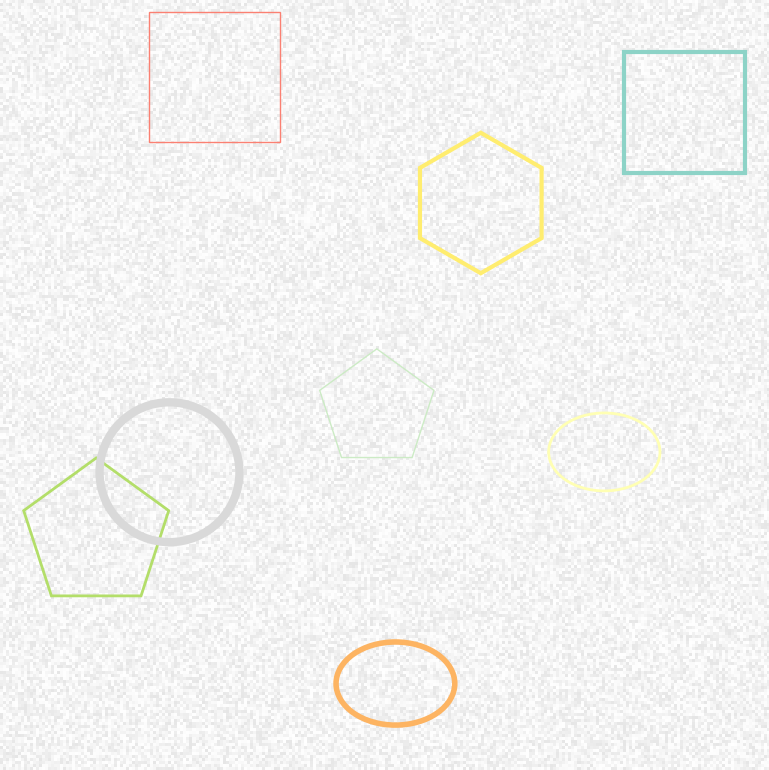[{"shape": "square", "thickness": 1.5, "radius": 0.39, "center": [0.889, 0.853]}, {"shape": "oval", "thickness": 1, "radius": 0.36, "center": [0.785, 0.413]}, {"shape": "square", "thickness": 0.5, "radius": 0.42, "center": [0.279, 0.9]}, {"shape": "oval", "thickness": 2, "radius": 0.39, "center": [0.514, 0.112]}, {"shape": "pentagon", "thickness": 1, "radius": 0.5, "center": [0.125, 0.306]}, {"shape": "circle", "thickness": 3, "radius": 0.45, "center": [0.22, 0.387]}, {"shape": "pentagon", "thickness": 0.5, "radius": 0.39, "center": [0.489, 0.469]}, {"shape": "hexagon", "thickness": 1.5, "radius": 0.46, "center": [0.624, 0.736]}]